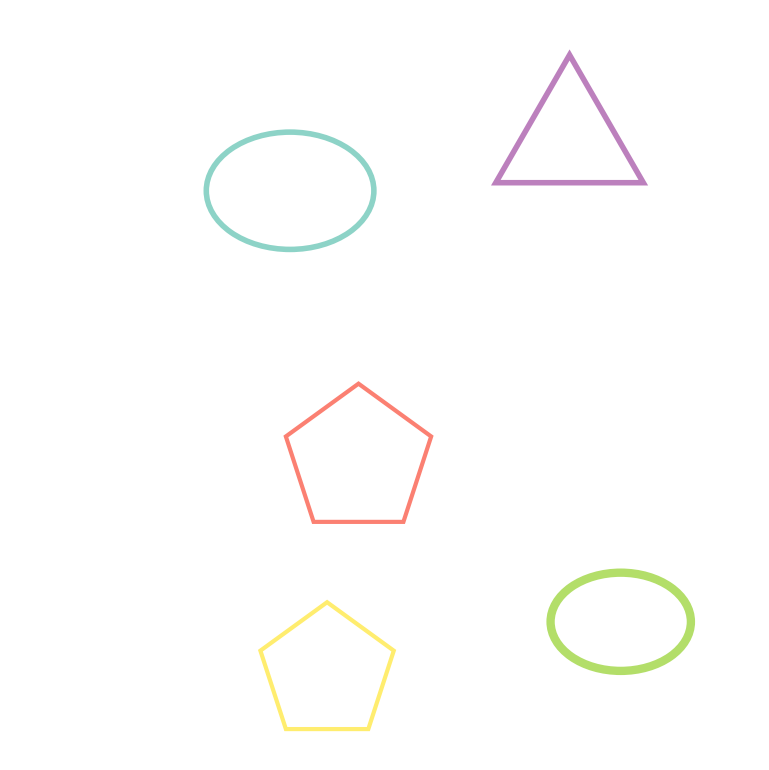[{"shape": "oval", "thickness": 2, "radius": 0.54, "center": [0.377, 0.752]}, {"shape": "pentagon", "thickness": 1.5, "radius": 0.5, "center": [0.466, 0.403]}, {"shape": "oval", "thickness": 3, "radius": 0.46, "center": [0.806, 0.192]}, {"shape": "triangle", "thickness": 2, "radius": 0.55, "center": [0.74, 0.818]}, {"shape": "pentagon", "thickness": 1.5, "radius": 0.46, "center": [0.425, 0.127]}]